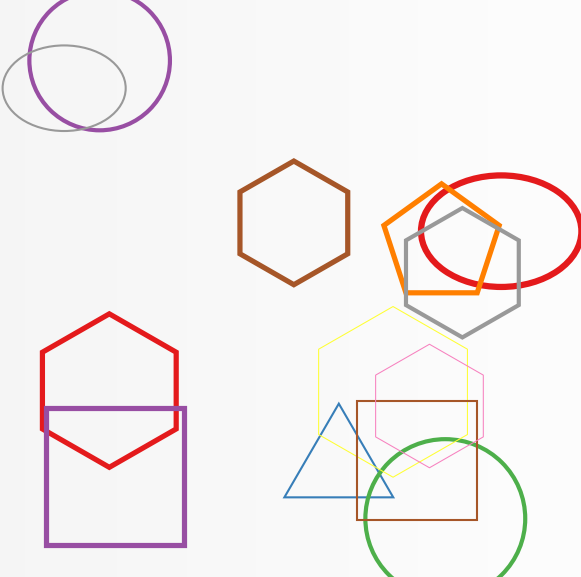[{"shape": "oval", "thickness": 3, "radius": 0.69, "center": [0.862, 0.599]}, {"shape": "hexagon", "thickness": 2.5, "radius": 0.66, "center": [0.188, 0.323]}, {"shape": "triangle", "thickness": 1, "radius": 0.54, "center": [0.583, 0.192]}, {"shape": "circle", "thickness": 2, "radius": 0.69, "center": [0.766, 0.101]}, {"shape": "square", "thickness": 2.5, "radius": 0.59, "center": [0.197, 0.175]}, {"shape": "circle", "thickness": 2, "radius": 0.6, "center": [0.171, 0.894]}, {"shape": "pentagon", "thickness": 2.5, "radius": 0.52, "center": [0.76, 0.576]}, {"shape": "hexagon", "thickness": 0.5, "radius": 0.74, "center": [0.676, 0.321]}, {"shape": "hexagon", "thickness": 2.5, "radius": 0.54, "center": [0.506, 0.613]}, {"shape": "square", "thickness": 1, "radius": 0.52, "center": [0.717, 0.201]}, {"shape": "hexagon", "thickness": 0.5, "radius": 0.53, "center": [0.739, 0.296]}, {"shape": "hexagon", "thickness": 2, "radius": 0.56, "center": [0.795, 0.527]}, {"shape": "oval", "thickness": 1, "radius": 0.53, "center": [0.11, 0.846]}]